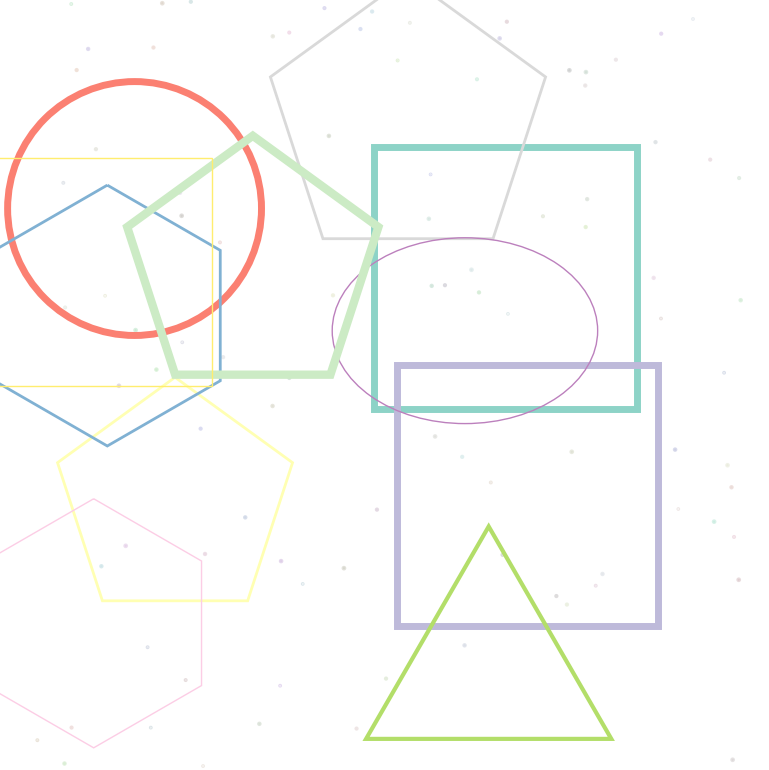[{"shape": "square", "thickness": 2.5, "radius": 0.85, "center": [0.656, 0.639]}, {"shape": "pentagon", "thickness": 1, "radius": 0.8, "center": [0.227, 0.35]}, {"shape": "square", "thickness": 2.5, "radius": 0.85, "center": [0.685, 0.357]}, {"shape": "circle", "thickness": 2.5, "radius": 0.82, "center": [0.175, 0.729]}, {"shape": "hexagon", "thickness": 1, "radius": 0.85, "center": [0.139, 0.59]}, {"shape": "triangle", "thickness": 1.5, "radius": 0.92, "center": [0.635, 0.132]}, {"shape": "hexagon", "thickness": 0.5, "radius": 0.81, "center": [0.122, 0.191]}, {"shape": "pentagon", "thickness": 1, "radius": 0.94, "center": [0.53, 0.842]}, {"shape": "oval", "thickness": 0.5, "radius": 0.86, "center": [0.604, 0.571]}, {"shape": "pentagon", "thickness": 3, "radius": 0.86, "center": [0.328, 0.652]}, {"shape": "square", "thickness": 0.5, "radius": 0.74, "center": [0.127, 0.646]}]